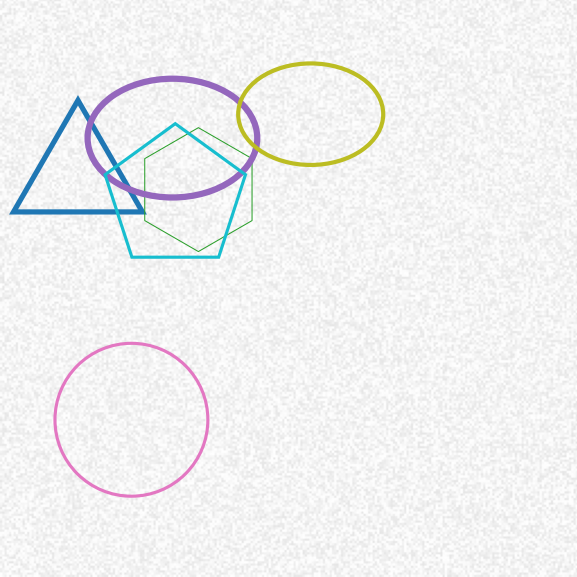[{"shape": "triangle", "thickness": 2.5, "radius": 0.64, "center": [0.135, 0.697]}, {"shape": "hexagon", "thickness": 0.5, "radius": 0.54, "center": [0.344, 0.671]}, {"shape": "oval", "thickness": 3, "radius": 0.73, "center": [0.299, 0.76]}, {"shape": "circle", "thickness": 1.5, "radius": 0.66, "center": [0.228, 0.272]}, {"shape": "oval", "thickness": 2, "radius": 0.63, "center": [0.538, 0.801]}, {"shape": "pentagon", "thickness": 1.5, "radius": 0.64, "center": [0.304, 0.657]}]